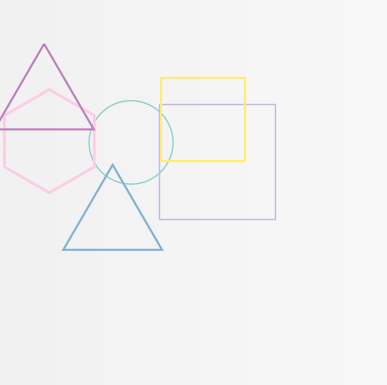[{"shape": "circle", "thickness": 1, "radius": 0.54, "center": [0.338, 0.63]}, {"shape": "square", "thickness": 1, "radius": 0.75, "center": [0.559, 0.58]}, {"shape": "triangle", "thickness": 1.5, "radius": 0.74, "center": [0.291, 0.425]}, {"shape": "hexagon", "thickness": 2, "radius": 0.67, "center": [0.127, 0.633]}, {"shape": "triangle", "thickness": 1.5, "radius": 0.74, "center": [0.114, 0.738]}, {"shape": "square", "thickness": 1.5, "radius": 0.54, "center": [0.525, 0.689]}]